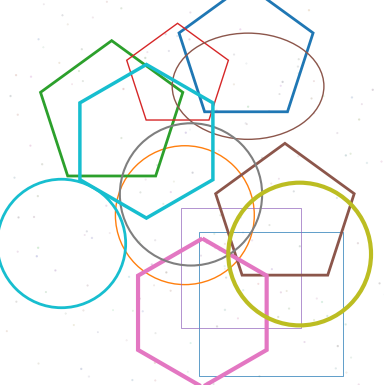[{"shape": "square", "thickness": 0.5, "radius": 0.93, "center": [0.704, 0.21]}, {"shape": "pentagon", "thickness": 2, "radius": 0.92, "center": [0.639, 0.858]}, {"shape": "circle", "thickness": 1, "radius": 0.9, "center": [0.48, 0.441]}, {"shape": "pentagon", "thickness": 2, "radius": 0.97, "center": [0.29, 0.7]}, {"shape": "pentagon", "thickness": 1, "radius": 0.69, "center": [0.461, 0.801]}, {"shape": "square", "thickness": 0.5, "radius": 0.78, "center": [0.627, 0.304]}, {"shape": "pentagon", "thickness": 2, "radius": 0.95, "center": [0.74, 0.438]}, {"shape": "oval", "thickness": 1, "radius": 0.99, "center": [0.644, 0.776]}, {"shape": "hexagon", "thickness": 3, "radius": 0.96, "center": [0.526, 0.188]}, {"shape": "circle", "thickness": 1.5, "radius": 0.92, "center": [0.496, 0.495]}, {"shape": "circle", "thickness": 3, "radius": 0.93, "center": [0.778, 0.34]}, {"shape": "hexagon", "thickness": 2.5, "radius": 1.0, "center": [0.38, 0.633]}, {"shape": "circle", "thickness": 2, "radius": 0.83, "center": [0.16, 0.368]}]